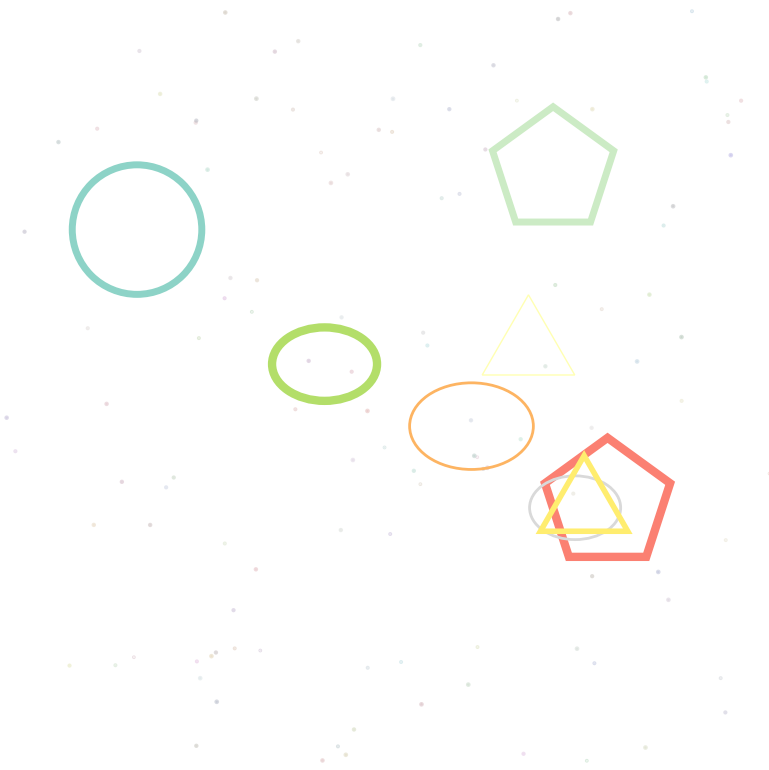[{"shape": "circle", "thickness": 2.5, "radius": 0.42, "center": [0.178, 0.702]}, {"shape": "triangle", "thickness": 0.5, "radius": 0.35, "center": [0.686, 0.548]}, {"shape": "pentagon", "thickness": 3, "radius": 0.43, "center": [0.789, 0.346]}, {"shape": "oval", "thickness": 1, "radius": 0.4, "center": [0.612, 0.447]}, {"shape": "oval", "thickness": 3, "radius": 0.34, "center": [0.421, 0.527]}, {"shape": "oval", "thickness": 1, "radius": 0.3, "center": [0.747, 0.341]}, {"shape": "pentagon", "thickness": 2.5, "radius": 0.41, "center": [0.718, 0.779]}, {"shape": "triangle", "thickness": 2, "radius": 0.33, "center": [0.759, 0.343]}]